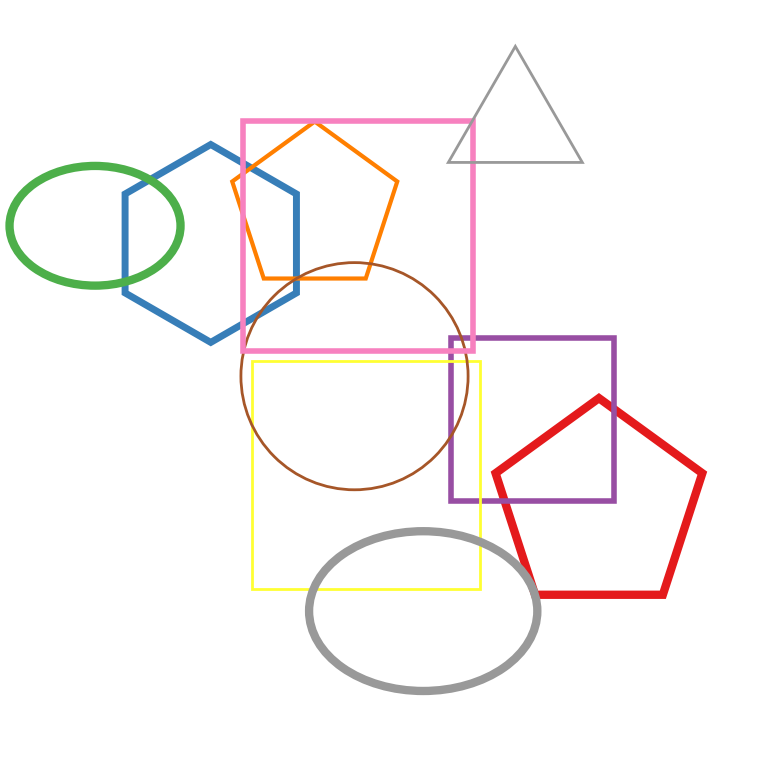[{"shape": "pentagon", "thickness": 3, "radius": 0.71, "center": [0.778, 0.342]}, {"shape": "hexagon", "thickness": 2.5, "radius": 0.64, "center": [0.274, 0.684]}, {"shape": "oval", "thickness": 3, "radius": 0.56, "center": [0.123, 0.707]}, {"shape": "square", "thickness": 2, "radius": 0.53, "center": [0.692, 0.456]}, {"shape": "pentagon", "thickness": 1.5, "radius": 0.56, "center": [0.409, 0.729]}, {"shape": "square", "thickness": 1, "radius": 0.74, "center": [0.475, 0.383]}, {"shape": "circle", "thickness": 1, "radius": 0.74, "center": [0.46, 0.511]}, {"shape": "square", "thickness": 2, "radius": 0.75, "center": [0.464, 0.693]}, {"shape": "triangle", "thickness": 1, "radius": 0.5, "center": [0.669, 0.839]}, {"shape": "oval", "thickness": 3, "radius": 0.74, "center": [0.55, 0.206]}]